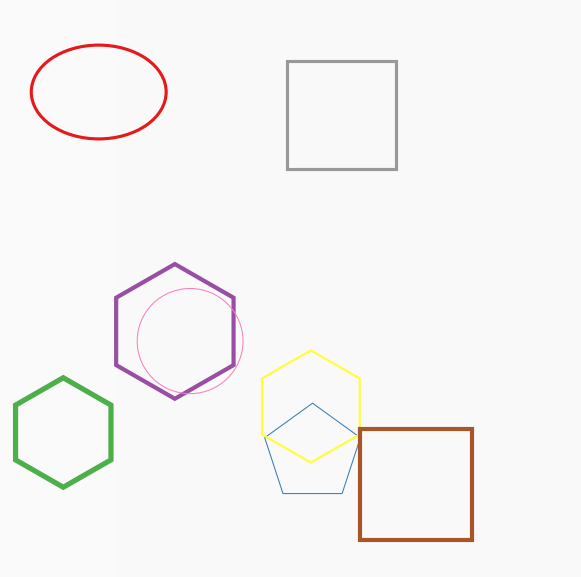[{"shape": "oval", "thickness": 1.5, "radius": 0.58, "center": [0.17, 0.84]}, {"shape": "pentagon", "thickness": 0.5, "radius": 0.43, "center": [0.538, 0.214]}, {"shape": "hexagon", "thickness": 2.5, "radius": 0.47, "center": [0.109, 0.25]}, {"shape": "hexagon", "thickness": 2, "radius": 0.58, "center": [0.301, 0.425]}, {"shape": "hexagon", "thickness": 1, "radius": 0.49, "center": [0.535, 0.295]}, {"shape": "square", "thickness": 2, "radius": 0.48, "center": [0.715, 0.16]}, {"shape": "circle", "thickness": 0.5, "radius": 0.46, "center": [0.327, 0.409]}, {"shape": "square", "thickness": 1.5, "radius": 0.47, "center": [0.588, 0.8]}]